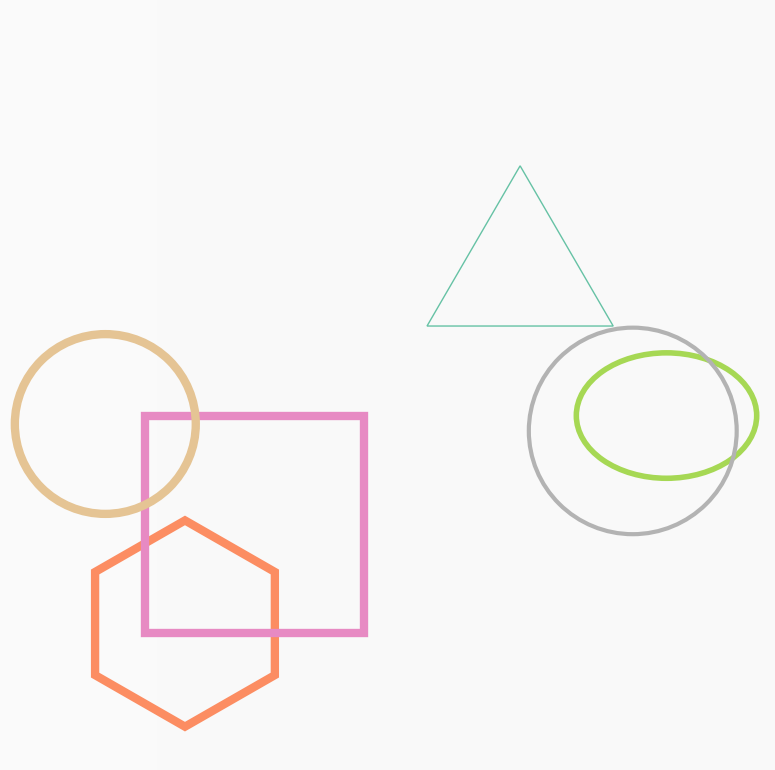[{"shape": "triangle", "thickness": 0.5, "radius": 0.69, "center": [0.671, 0.646]}, {"shape": "hexagon", "thickness": 3, "radius": 0.67, "center": [0.239, 0.19]}, {"shape": "square", "thickness": 3, "radius": 0.7, "center": [0.328, 0.318]}, {"shape": "oval", "thickness": 2, "radius": 0.58, "center": [0.86, 0.46]}, {"shape": "circle", "thickness": 3, "radius": 0.58, "center": [0.136, 0.449]}, {"shape": "circle", "thickness": 1.5, "radius": 0.67, "center": [0.816, 0.44]}]